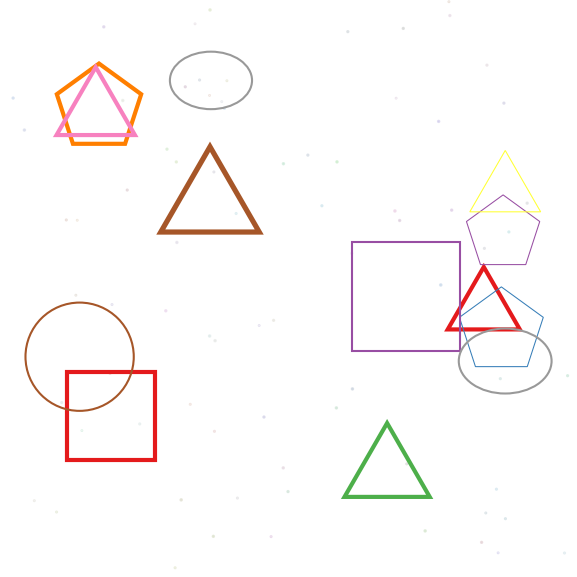[{"shape": "square", "thickness": 2, "radius": 0.38, "center": [0.192, 0.279]}, {"shape": "triangle", "thickness": 2, "radius": 0.36, "center": [0.838, 0.465]}, {"shape": "pentagon", "thickness": 0.5, "radius": 0.38, "center": [0.868, 0.426]}, {"shape": "triangle", "thickness": 2, "radius": 0.43, "center": [0.67, 0.181]}, {"shape": "pentagon", "thickness": 0.5, "radius": 0.33, "center": [0.871, 0.595]}, {"shape": "square", "thickness": 1, "radius": 0.47, "center": [0.702, 0.486]}, {"shape": "pentagon", "thickness": 2, "radius": 0.38, "center": [0.171, 0.812]}, {"shape": "triangle", "thickness": 0.5, "radius": 0.35, "center": [0.875, 0.668]}, {"shape": "triangle", "thickness": 2.5, "radius": 0.49, "center": [0.364, 0.647]}, {"shape": "circle", "thickness": 1, "radius": 0.47, "center": [0.138, 0.381]}, {"shape": "triangle", "thickness": 2, "radius": 0.39, "center": [0.166, 0.804]}, {"shape": "oval", "thickness": 1, "radius": 0.36, "center": [0.365, 0.86]}, {"shape": "oval", "thickness": 1, "radius": 0.4, "center": [0.875, 0.374]}]